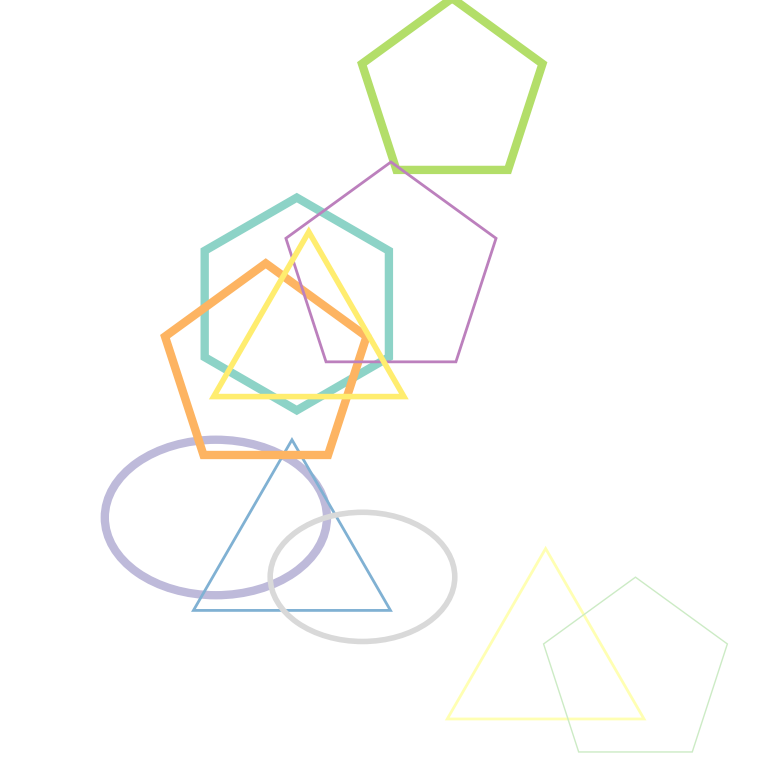[{"shape": "hexagon", "thickness": 3, "radius": 0.69, "center": [0.385, 0.605]}, {"shape": "triangle", "thickness": 1, "radius": 0.74, "center": [0.709, 0.14]}, {"shape": "oval", "thickness": 3, "radius": 0.72, "center": [0.28, 0.328]}, {"shape": "triangle", "thickness": 1, "radius": 0.74, "center": [0.379, 0.281]}, {"shape": "pentagon", "thickness": 3, "radius": 0.69, "center": [0.345, 0.52]}, {"shape": "pentagon", "thickness": 3, "radius": 0.62, "center": [0.587, 0.879]}, {"shape": "oval", "thickness": 2, "radius": 0.6, "center": [0.471, 0.251]}, {"shape": "pentagon", "thickness": 1, "radius": 0.72, "center": [0.508, 0.646]}, {"shape": "pentagon", "thickness": 0.5, "radius": 0.63, "center": [0.825, 0.125]}, {"shape": "triangle", "thickness": 2, "radius": 0.71, "center": [0.401, 0.556]}]